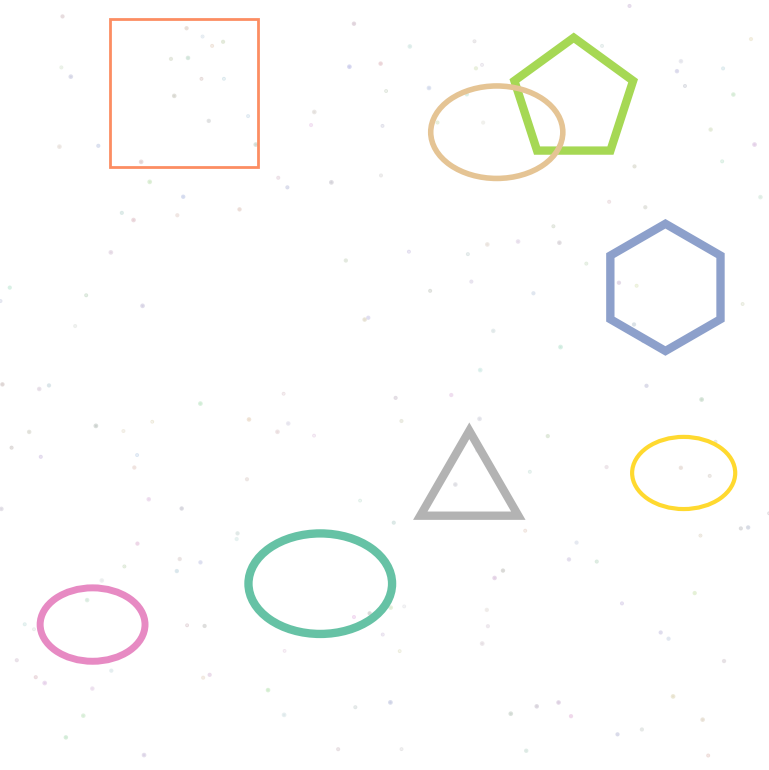[{"shape": "oval", "thickness": 3, "radius": 0.47, "center": [0.416, 0.242]}, {"shape": "square", "thickness": 1, "radius": 0.48, "center": [0.239, 0.879]}, {"shape": "hexagon", "thickness": 3, "radius": 0.41, "center": [0.864, 0.627]}, {"shape": "oval", "thickness": 2.5, "radius": 0.34, "center": [0.12, 0.189]}, {"shape": "pentagon", "thickness": 3, "radius": 0.41, "center": [0.745, 0.87]}, {"shape": "oval", "thickness": 1.5, "radius": 0.33, "center": [0.888, 0.386]}, {"shape": "oval", "thickness": 2, "radius": 0.43, "center": [0.645, 0.828]}, {"shape": "triangle", "thickness": 3, "radius": 0.37, "center": [0.609, 0.367]}]